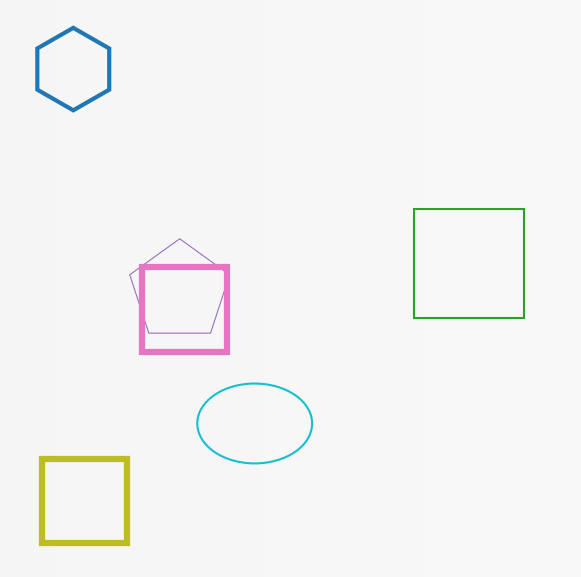[{"shape": "hexagon", "thickness": 2, "radius": 0.36, "center": [0.126, 0.88]}, {"shape": "square", "thickness": 1, "radius": 0.48, "center": [0.807, 0.543]}, {"shape": "pentagon", "thickness": 0.5, "radius": 0.45, "center": [0.309, 0.495]}, {"shape": "square", "thickness": 3, "radius": 0.37, "center": [0.317, 0.464]}, {"shape": "square", "thickness": 3, "radius": 0.36, "center": [0.146, 0.131]}, {"shape": "oval", "thickness": 1, "radius": 0.49, "center": [0.438, 0.266]}]